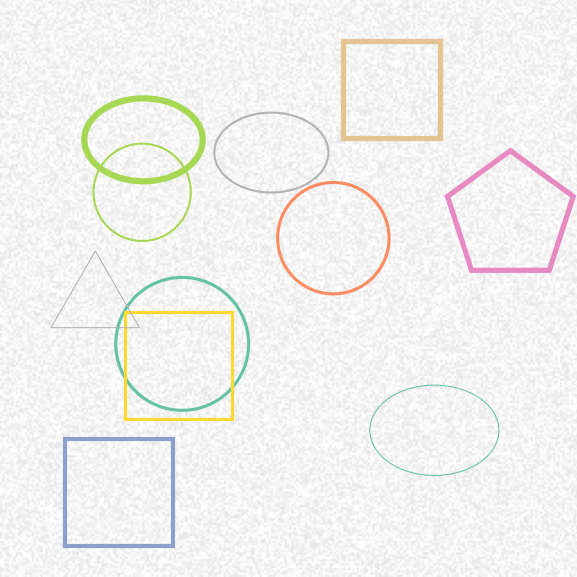[{"shape": "circle", "thickness": 1.5, "radius": 0.58, "center": [0.315, 0.404]}, {"shape": "oval", "thickness": 0.5, "radius": 0.56, "center": [0.752, 0.254]}, {"shape": "circle", "thickness": 1.5, "radius": 0.48, "center": [0.577, 0.587]}, {"shape": "square", "thickness": 2, "radius": 0.46, "center": [0.206, 0.147]}, {"shape": "pentagon", "thickness": 2.5, "radius": 0.57, "center": [0.884, 0.624]}, {"shape": "circle", "thickness": 1, "radius": 0.42, "center": [0.246, 0.666]}, {"shape": "oval", "thickness": 3, "radius": 0.51, "center": [0.249, 0.757]}, {"shape": "square", "thickness": 1.5, "radius": 0.46, "center": [0.31, 0.366]}, {"shape": "square", "thickness": 2.5, "radius": 0.42, "center": [0.678, 0.844]}, {"shape": "triangle", "thickness": 0.5, "radius": 0.44, "center": [0.165, 0.476]}, {"shape": "oval", "thickness": 1, "radius": 0.49, "center": [0.47, 0.735]}]